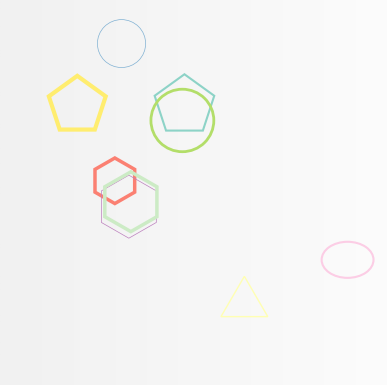[{"shape": "pentagon", "thickness": 1.5, "radius": 0.4, "center": [0.476, 0.726]}, {"shape": "triangle", "thickness": 1, "radius": 0.35, "center": [0.631, 0.212]}, {"shape": "hexagon", "thickness": 2.5, "radius": 0.3, "center": [0.296, 0.53]}, {"shape": "circle", "thickness": 0.5, "radius": 0.31, "center": [0.314, 0.887]}, {"shape": "circle", "thickness": 2, "radius": 0.41, "center": [0.471, 0.687]}, {"shape": "oval", "thickness": 1.5, "radius": 0.33, "center": [0.897, 0.325]}, {"shape": "hexagon", "thickness": 0.5, "radius": 0.41, "center": [0.333, 0.463]}, {"shape": "hexagon", "thickness": 2.5, "radius": 0.39, "center": [0.338, 0.476]}, {"shape": "pentagon", "thickness": 3, "radius": 0.39, "center": [0.199, 0.726]}]